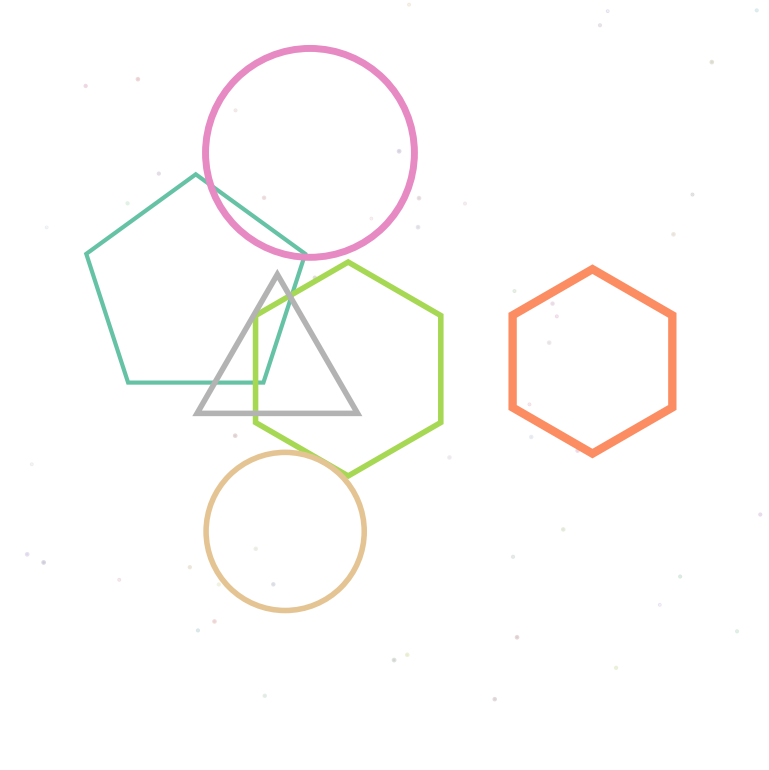[{"shape": "pentagon", "thickness": 1.5, "radius": 0.75, "center": [0.254, 0.624]}, {"shape": "hexagon", "thickness": 3, "radius": 0.6, "center": [0.769, 0.531]}, {"shape": "circle", "thickness": 2.5, "radius": 0.68, "center": [0.403, 0.801]}, {"shape": "hexagon", "thickness": 2, "radius": 0.69, "center": [0.452, 0.521]}, {"shape": "circle", "thickness": 2, "radius": 0.51, "center": [0.37, 0.31]}, {"shape": "triangle", "thickness": 2, "radius": 0.6, "center": [0.36, 0.523]}]